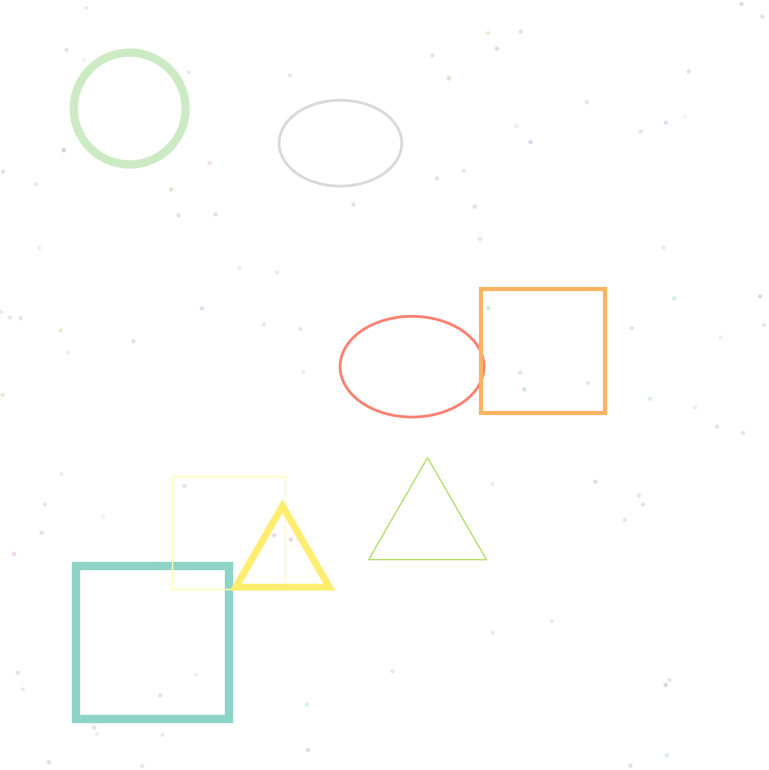[{"shape": "square", "thickness": 3, "radius": 0.5, "center": [0.198, 0.165]}, {"shape": "square", "thickness": 0.5, "radius": 0.37, "center": [0.297, 0.309]}, {"shape": "oval", "thickness": 1, "radius": 0.47, "center": [0.535, 0.524]}, {"shape": "square", "thickness": 1.5, "radius": 0.4, "center": [0.706, 0.544]}, {"shape": "triangle", "thickness": 0.5, "radius": 0.44, "center": [0.555, 0.317]}, {"shape": "oval", "thickness": 1, "radius": 0.4, "center": [0.442, 0.814]}, {"shape": "circle", "thickness": 3, "radius": 0.36, "center": [0.168, 0.859]}, {"shape": "triangle", "thickness": 2.5, "radius": 0.35, "center": [0.367, 0.273]}]